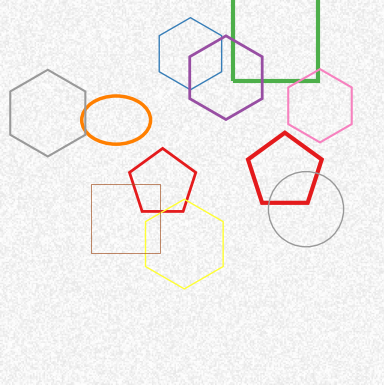[{"shape": "pentagon", "thickness": 3, "radius": 0.5, "center": [0.74, 0.555]}, {"shape": "pentagon", "thickness": 2, "radius": 0.45, "center": [0.422, 0.524]}, {"shape": "hexagon", "thickness": 1, "radius": 0.47, "center": [0.495, 0.86]}, {"shape": "square", "thickness": 3, "radius": 0.55, "center": [0.716, 0.9]}, {"shape": "hexagon", "thickness": 2, "radius": 0.54, "center": [0.587, 0.798]}, {"shape": "oval", "thickness": 2.5, "radius": 0.45, "center": [0.302, 0.688]}, {"shape": "hexagon", "thickness": 1, "radius": 0.58, "center": [0.479, 0.366]}, {"shape": "square", "thickness": 0.5, "radius": 0.45, "center": [0.326, 0.431]}, {"shape": "hexagon", "thickness": 1.5, "radius": 0.48, "center": [0.831, 0.725]}, {"shape": "circle", "thickness": 1, "radius": 0.49, "center": [0.795, 0.457]}, {"shape": "hexagon", "thickness": 1.5, "radius": 0.56, "center": [0.124, 0.706]}]